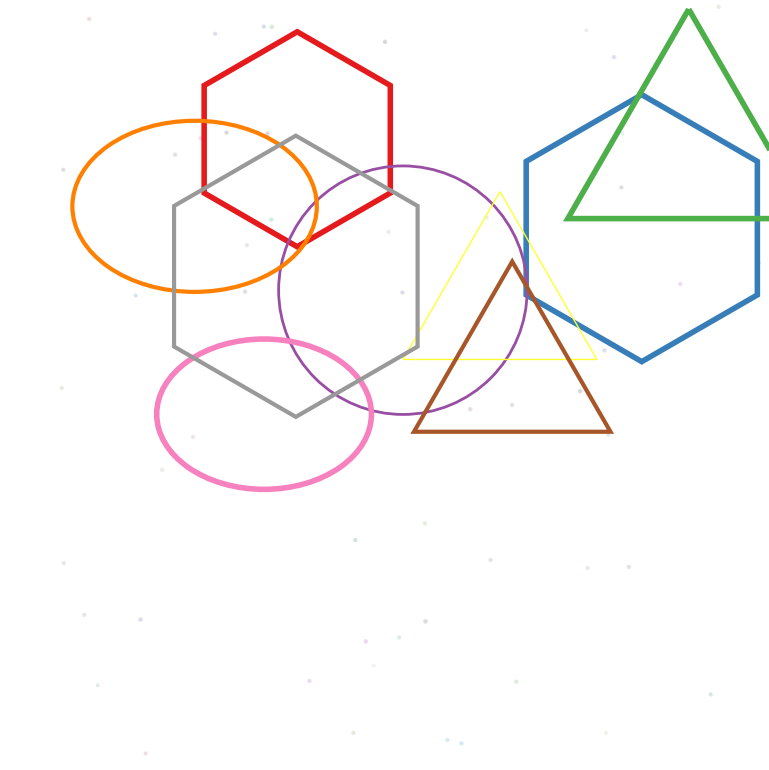[{"shape": "hexagon", "thickness": 2, "radius": 0.7, "center": [0.386, 0.819]}, {"shape": "hexagon", "thickness": 2, "radius": 0.87, "center": [0.833, 0.704]}, {"shape": "triangle", "thickness": 2, "radius": 0.91, "center": [0.894, 0.807]}, {"shape": "circle", "thickness": 1, "radius": 0.81, "center": [0.523, 0.623]}, {"shape": "oval", "thickness": 1.5, "radius": 0.79, "center": [0.253, 0.732]}, {"shape": "triangle", "thickness": 0.5, "radius": 0.73, "center": [0.649, 0.606]}, {"shape": "triangle", "thickness": 1.5, "radius": 0.74, "center": [0.665, 0.513]}, {"shape": "oval", "thickness": 2, "radius": 0.7, "center": [0.343, 0.462]}, {"shape": "hexagon", "thickness": 1.5, "radius": 0.91, "center": [0.384, 0.641]}]